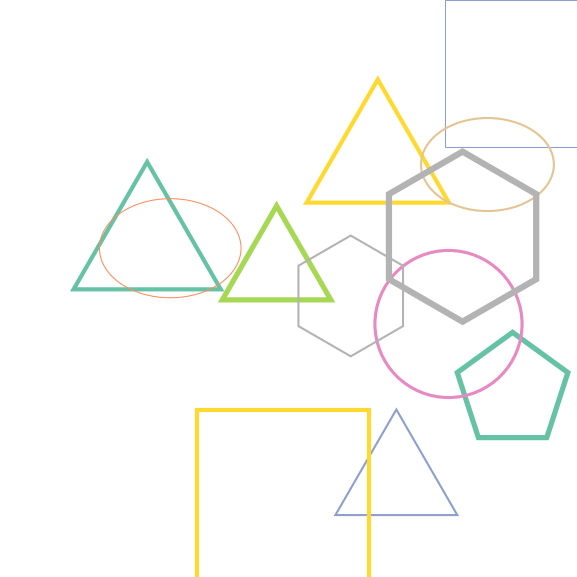[{"shape": "triangle", "thickness": 2, "radius": 0.74, "center": [0.255, 0.572]}, {"shape": "pentagon", "thickness": 2.5, "radius": 0.5, "center": [0.888, 0.323]}, {"shape": "oval", "thickness": 0.5, "radius": 0.61, "center": [0.295, 0.569]}, {"shape": "square", "thickness": 0.5, "radius": 0.64, "center": [0.898, 0.871]}, {"shape": "triangle", "thickness": 1, "radius": 0.61, "center": [0.686, 0.168]}, {"shape": "circle", "thickness": 1.5, "radius": 0.64, "center": [0.777, 0.438]}, {"shape": "triangle", "thickness": 2.5, "radius": 0.54, "center": [0.479, 0.534]}, {"shape": "square", "thickness": 2, "radius": 0.74, "center": [0.49, 0.14]}, {"shape": "triangle", "thickness": 2, "radius": 0.71, "center": [0.654, 0.719]}, {"shape": "oval", "thickness": 1, "radius": 0.58, "center": [0.844, 0.714]}, {"shape": "hexagon", "thickness": 1, "radius": 0.52, "center": [0.607, 0.487]}, {"shape": "hexagon", "thickness": 3, "radius": 0.74, "center": [0.801, 0.589]}]